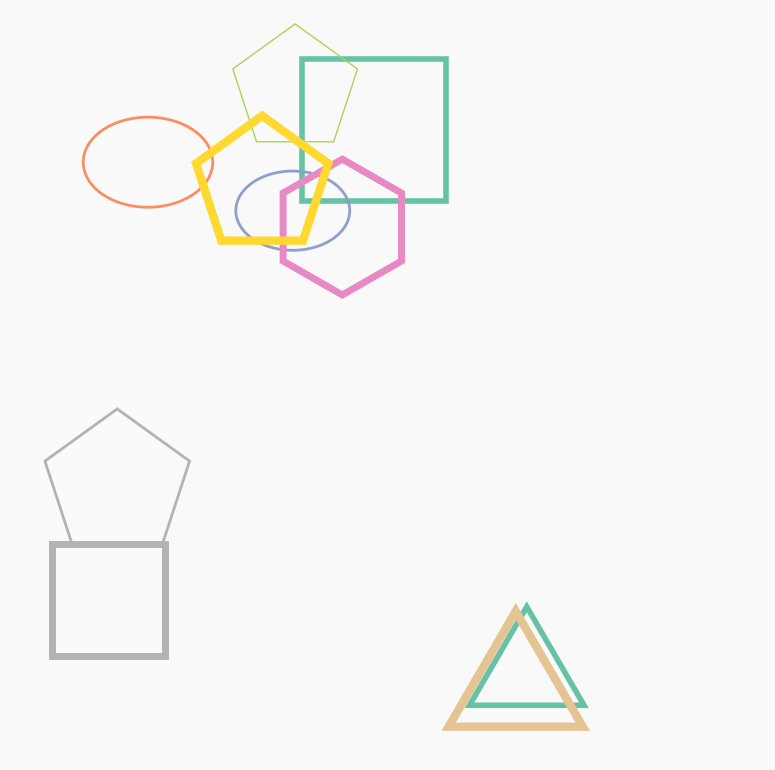[{"shape": "square", "thickness": 2, "radius": 0.46, "center": [0.483, 0.831]}, {"shape": "triangle", "thickness": 2, "radius": 0.43, "center": [0.68, 0.127]}, {"shape": "oval", "thickness": 1, "radius": 0.42, "center": [0.191, 0.789]}, {"shape": "oval", "thickness": 1, "radius": 0.37, "center": [0.378, 0.726]}, {"shape": "hexagon", "thickness": 2.5, "radius": 0.44, "center": [0.442, 0.705]}, {"shape": "pentagon", "thickness": 0.5, "radius": 0.42, "center": [0.381, 0.884]}, {"shape": "pentagon", "thickness": 3, "radius": 0.45, "center": [0.338, 0.76]}, {"shape": "triangle", "thickness": 3, "radius": 0.5, "center": [0.665, 0.106]}, {"shape": "pentagon", "thickness": 1, "radius": 0.49, "center": [0.151, 0.371]}, {"shape": "square", "thickness": 2.5, "radius": 0.36, "center": [0.14, 0.221]}]